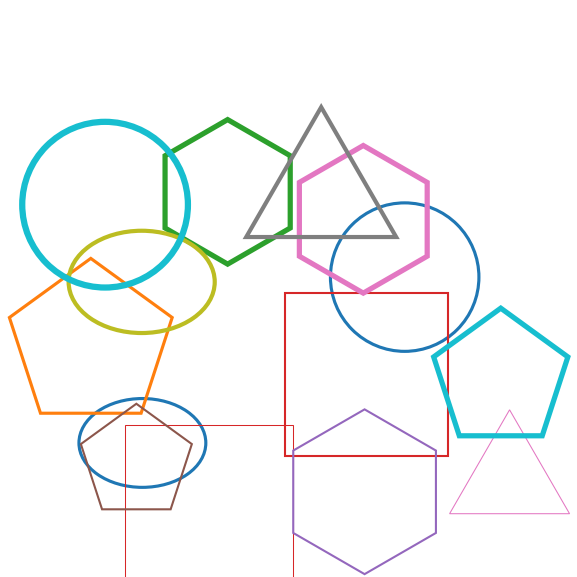[{"shape": "oval", "thickness": 1.5, "radius": 0.55, "center": [0.247, 0.232]}, {"shape": "circle", "thickness": 1.5, "radius": 0.64, "center": [0.701, 0.519]}, {"shape": "pentagon", "thickness": 1.5, "radius": 0.74, "center": [0.157, 0.403]}, {"shape": "hexagon", "thickness": 2.5, "radius": 0.63, "center": [0.394, 0.667]}, {"shape": "square", "thickness": 0.5, "radius": 0.73, "center": [0.361, 0.118]}, {"shape": "square", "thickness": 1, "radius": 0.71, "center": [0.635, 0.35]}, {"shape": "hexagon", "thickness": 1, "radius": 0.71, "center": [0.631, 0.148]}, {"shape": "pentagon", "thickness": 1, "radius": 0.51, "center": [0.236, 0.199]}, {"shape": "triangle", "thickness": 0.5, "radius": 0.6, "center": [0.882, 0.17]}, {"shape": "hexagon", "thickness": 2.5, "radius": 0.64, "center": [0.629, 0.619]}, {"shape": "triangle", "thickness": 2, "radius": 0.75, "center": [0.556, 0.664]}, {"shape": "oval", "thickness": 2, "radius": 0.63, "center": [0.245, 0.511]}, {"shape": "circle", "thickness": 3, "radius": 0.72, "center": [0.182, 0.645]}, {"shape": "pentagon", "thickness": 2.5, "radius": 0.61, "center": [0.867, 0.343]}]